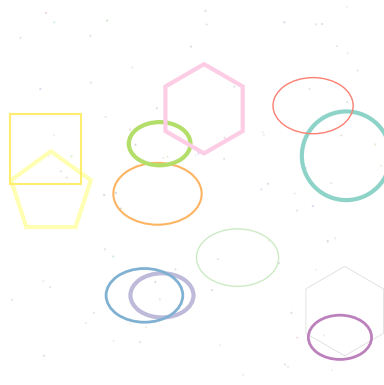[{"shape": "circle", "thickness": 3, "radius": 0.58, "center": [0.899, 0.595]}, {"shape": "pentagon", "thickness": 3, "radius": 0.54, "center": [0.132, 0.498]}, {"shape": "oval", "thickness": 3, "radius": 0.41, "center": [0.421, 0.233]}, {"shape": "oval", "thickness": 1, "radius": 0.52, "center": [0.813, 0.726]}, {"shape": "oval", "thickness": 2, "radius": 0.5, "center": [0.375, 0.233]}, {"shape": "oval", "thickness": 1.5, "radius": 0.57, "center": [0.409, 0.497]}, {"shape": "oval", "thickness": 3, "radius": 0.4, "center": [0.415, 0.627]}, {"shape": "hexagon", "thickness": 3, "radius": 0.58, "center": [0.53, 0.717]}, {"shape": "hexagon", "thickness": 0.5, "radius": 0.58, "center": [0.895, 0.192]}, {"shape": "oval", "thickness": 2, "radius": 0.41, "center": [0.883, 0.124]}, {"shape": "oval", "thickness": 1, "radius": 0.53, "center": [0.617, 0.331]}, {"shape": "square", "thickness": 1.5, "radius": 0.46, "center": [0.118, 0.613]}]